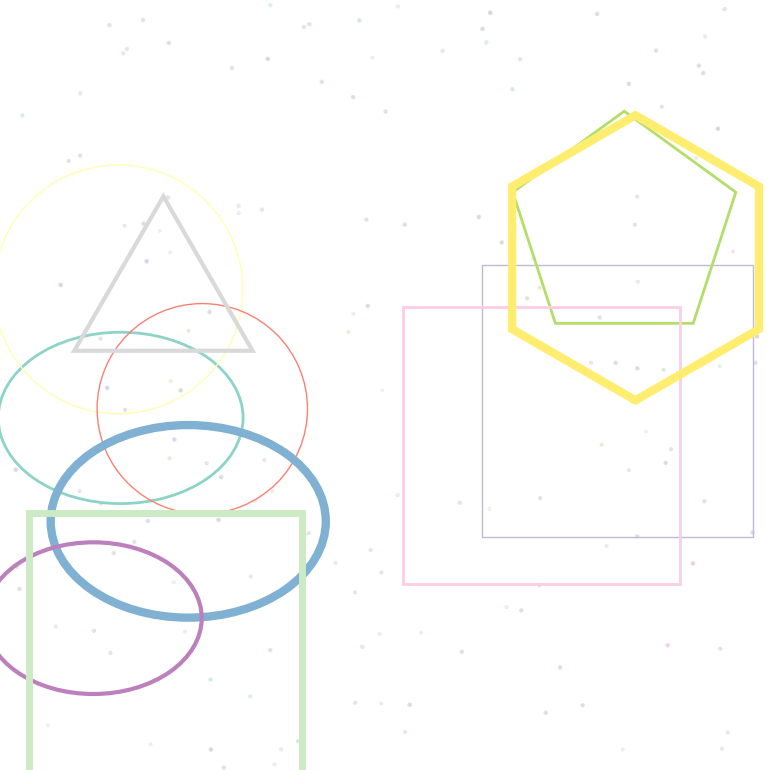[{"shape": "oval", "thickness": 1, "radius": 0.79, "center": [0.157, 0.457]}, {"shape": "circle", "thickness": 0.5, "radius": 0.81, "center": [0.154, 0.624]}, {"shape": "square", "thickness": 0.5, "radius": 0.88, "center": [0.802, 0.479]}, {"shape": "circle", "thickness": 0.5, "radius": 0.68, "center": [0.263, 0.469]}, {"shape": "oval", "thickness": 3, "radius": 0.89, "center": [0.244, 0.323]}, {"shape": "pentagon", "thickness": 1, "radius": 0.76, "center": [0.811, 0.703]}, {"shape": "square", "thickness": 1, "radius": 0.9, "center": [0.703, 0.421]}, {"shape": "triangle", "thickness": 1.5, "radius": 0.67, "center": [0.212, 0.611]}, {"shape": "oval", "thickness": 1.5, "radius": 0.7, "center": [0.121, 0.197]}, {"shape": "square", "thickness": 2.5, "radius": 0.89, "center": [0.215, 0.155]}, {"shape": "hexagon", "thickness": 3, "radius": 0.93, "center": [0.825, 0.665]}]